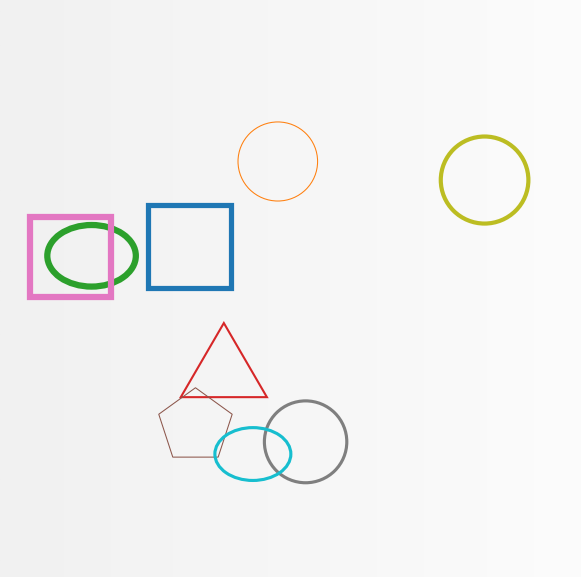[{"shape": "square", "thickness": 2.5, "radius": 0.36, "center": [0.326, 0.572]}, {"shape": "circle", "thickness": 0.5, "radius": 0.34, "center": [0.478, 0.72]}, {"shape": "oval", "thickness": 3, "radius": 0.38, "center": [0.158, 0.556]}, {"shape": "triangle", "thickness": 1, "radius": 0.43, "center": [0.385, 0.354]}, {"shape": "pentagon", "thickness": 0.5, "radius": 0.33, "center": [0.336, 0.261]}, {"shape": "square", "thickness": 3, "radius": 0.35, "center": [0.121, 0.554]}, {"shape": "circle", "thickness": 1.5, "radius": 0.35, "center": [0.526, 0.234]}, {"shape": "circle", "thickness": 2, "radius": 0.38, "center": [0.834, 0.687]}, {"shape": "oval", "thickness": 1.5, "radius": 0.33, "center": [0.435, 0.213]}]